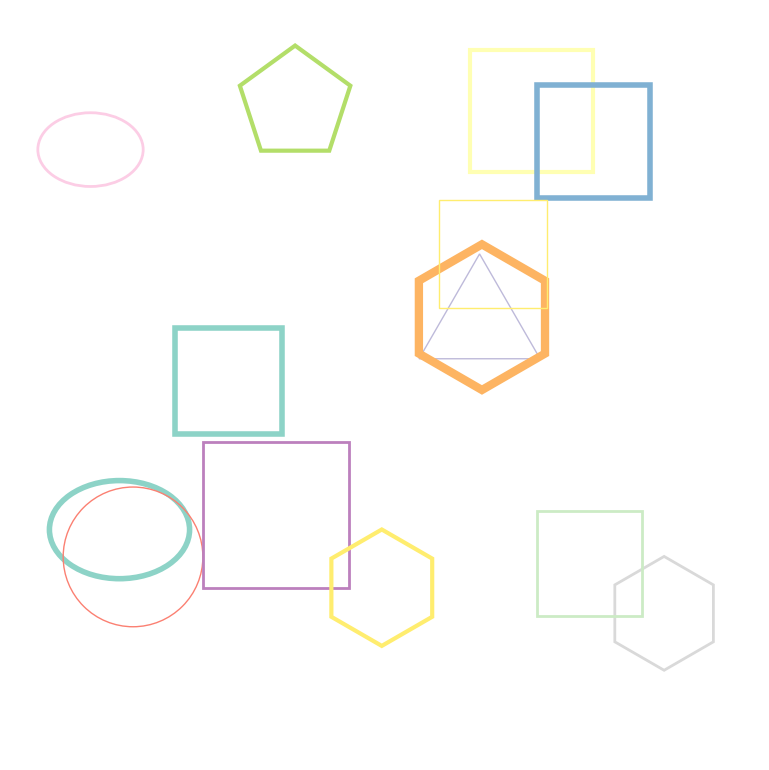[{"shape": "square", "thickness": 2, "radius": 0.35, "center": [0.296, 0.505]}, {"shape": "oval", "thickness": 2, "radius": 0.46, "center": [0.155, 0.312]}, {"shape": "square", "thickness": 1.5, "radius": 0.4, "center": [0.69, 0.856]}, {"shape": "triangle", "thickness": 0.5, "radius": 0.45, "center": [0.623, 0.579]}, {"shape": "circle", "thickness": 0.5, "radius": 0.45, "center": [0.173, 0.277]}, {"shape": "square", "thickness": 2, "radius": 0.37, "center": [0.771, 0.816]}, {"shape": "hexagon", "thickness": 3, "radius": 0.47, "center": [0.626, 0.588]}, {"shape": "pentagon", "thickness": 1.5, "radius": 0.38, "center": [0.383, 0.865]}, {"shape": "oval", "thickness": 1, "radius": 0.34, "center": [0.118, 0.806]}, {"shape": "hexagon", "thickness": 1, "radius": 0.37, "center": [0.862, 0.203]}, {"shape": "square", "thickness": 1, "radius": 0.48, "center": [0.359, 0.331]}, {"shape": "square", "thickness": 1, "radius": 0.34, "center": [0.766, 0.268]}, {"shape": "square", "thickness": 0.5, "radius": 0.35, "center": [0.64, 0.67]}, {"shape": "hexagon", "thickness": 1.5, "radius": 0.38, "center": [0.496, 0.237]}]